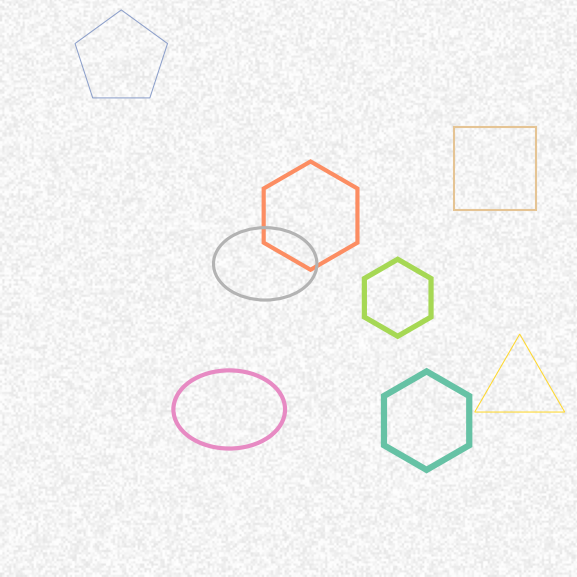[{"shape": "hexagon", "thickness": 3, "radius": 0.43, "center": [0.739, 0.271]}, {"shape": "hexagon", "thickness": 2, "radius": 0.47, "center": [0.538, 0.626]}, {"shape": "pentagon", "thickness": 0.5, "radius": 0.42, "center": [0.21, 0.898]}, {"shape": "oval", "thickness": 2, "radius": 0.48, "center": [0.397, 0.29]}, {"shape": "hexagon", "thickness": 2.5, "radius": 0.33, "center": [0.689, 0.484]}, {"shape": "triangle", "thickness": 0.5, "radius": 0.45, "center": [0.9, 0.331]}, {"shape": "square", "thickness": 1, "radius": 0.36, "center": [0.857, 0.708]}, {"shape": "oval", "thickness": 1.5, "radius": 0.45, "center": [0.459, 0.542]}]